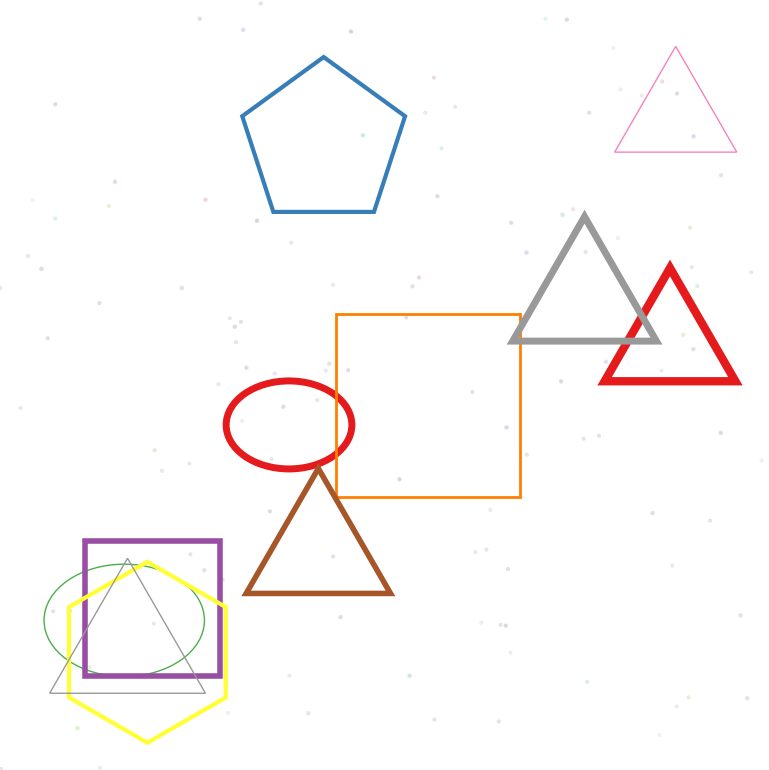[{"shape": "oval", "thickness": 2.5, "radius": 0.41, "center": [0.375, 0.448]}, {"shape": "triangle", "thickness": 3, "radius": 0.49, "center": [0.87, 0.554]}, {"shape": "pentagon", "thickness": 1.5, "radius": 0.56, "center": [0.42, 0.815]}, {"shape": "oval", "thickness": 0.5, "radius": 0.52, "center": [0.161, 0.194]}, {"shape": "square", "thickness": 2, "radius": 0.44, "center": [0.198, 0.209]}, {"shape": "square", "thickness": 1, "radius": 0.6, "center": [0.556, 0.473]}, {"shape": "hexagon", "thickness": 1.5, "radius": 0.59, "center": [0.191, 0.153]}, {"shape": "triangle", "thickness": 2, "radius": 0.54, "center": [0.413, 0.283]}, {"shape": "triangle", "thickness": 0.5, "radius": 0.46, "center": [0.878, 0.848]}, {"shape": "triangle", "thickness": 0.5, "radius": 0.58, "center": [0.166, 0.158]}, {"shape": "triangle", "thickness": 2.5, "radius": 0.54, "center": [0.759, 0.611]}]